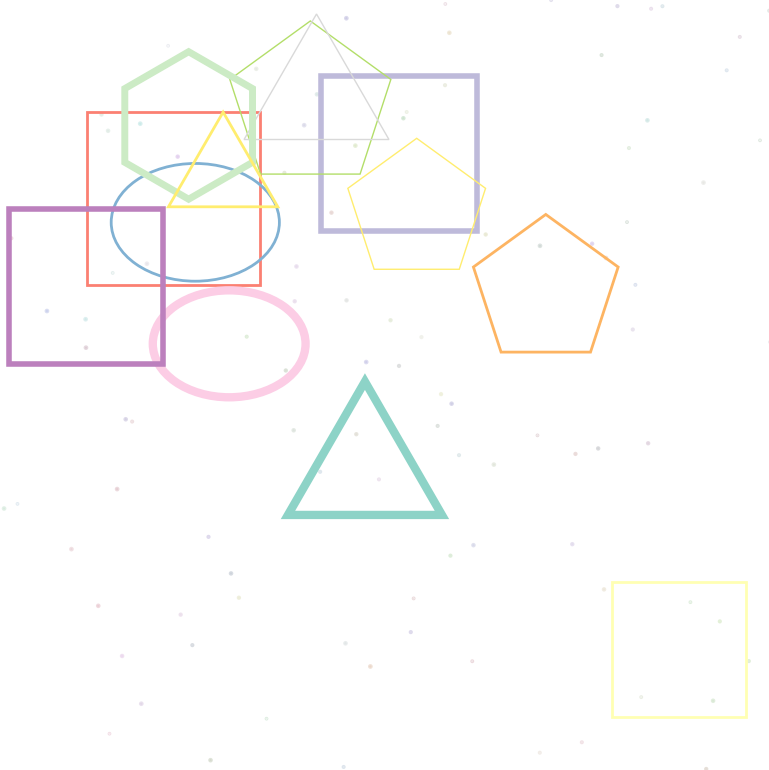[{"shape": "triangle", "thickness": 3, "radius": 0.58, "center": [0.474, 0.389]}, {"shape": "square", "thickness": 1, "radius": 0.44, "center": [0.882, 0.156]}, {"shape": "square", "thickness": 2, "radius": 0.51, "center": [0.519, 0.801]}, {"shape": "square", "thickness": 1, "radius": 0.56, "center": [0.225, 0.743]}, {"shape": "oval", "thickness": 1, "radius": 0.55, "center": [0.254, 0.711]}, {"shape": "pentagon", "thickness": 1, "radius": 0.49, "center": [0.709, 0.623]}, {"shape": "pentagon", "thickness": 0.5, "radius": 0.55, "center": [0.403, 0.863]}, {"shape": "oval", "thickness": 3, "radius": 0.5, "center": [0.298, 0.553]}, {"shape": "triangle", "thickness": 0.5, "radius": 0.54, "center": [0.411, 0.873]}, {"shape": "square", "thickness": 2, "radius": 0.5, "center": [0.112, 0.628]}, {"shape": "hexagon", "thickness": 2.5, "radius": 0.48, "center": [0.245, 0.837]}, {"shape": "triangle", "thickness": 1, "radius": 0.41, "center": [0.29, 0.772]}, {"shape": "pentagon", "thickness": 0.5, "radius": 0.47, "center": [0.541, 0.726]}]